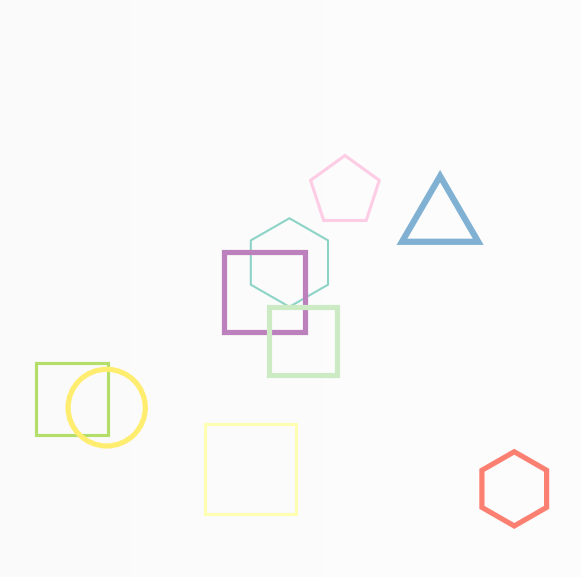[{"shape": "hexagon", "thickness": 1, "radius": 0.38, "center": [0.498, 0.545]}, {"shape": "square", "thickness": 1.5, "radius": 0.39, "center": [0.432, 0.187]}, {"shape": "hexagon", "thickness": 2.5, "radius": 0.32, "center": [0.885, 0.153]}, {"shape": "triangle", "thickness": 3, "radius": 0.38, "center": [0.757, 0.618]}, {"shape": "square", "thickness": 1.5, "radius": 0.31, "center": [0.123, 0.309]}, {"shape": "pentagon", "thickness": 1.5, "radius": 0.31, "center": [0.593, 0.668]}, {"shape": "square", "thickness": 2.5, "radius": 0.35, "center": [0.455, 0.493]}, {"shape": "square", "thickness": 2.5, "radius": 0.3, "center": [0.521, 0.409]}, {"shape": "circle", "thickness": 2.5, "radius": 0.33, "center": [0.184, 0.293]}]